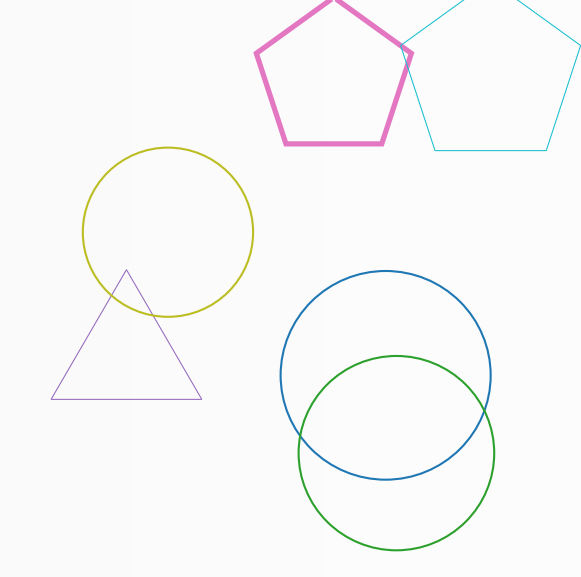[{"shape": "circle", "thickness": 1, "radius": 0.9, "center": [0.663, 0.349]}, {"shape": "circle", "thickness": 1, "radius": 0.84, "center": [0.682, 0.214]}, {"shape": "triangle", "thickness": 0.5, "radius": 0.75, "center": [0.218, 0.382]}, {"shape": "pentagon", "thickness": 2.5, "radius": 0.7, "center": [0.574, 0.863]}, {"shape": "circle", "thickness": 1, "radius": 0.73, "center": [0.289, 0.597]}, {"shape": "pentagon", "thickness": 0.5, "radius": 0.81, "center": [0.844, 0.87]}]